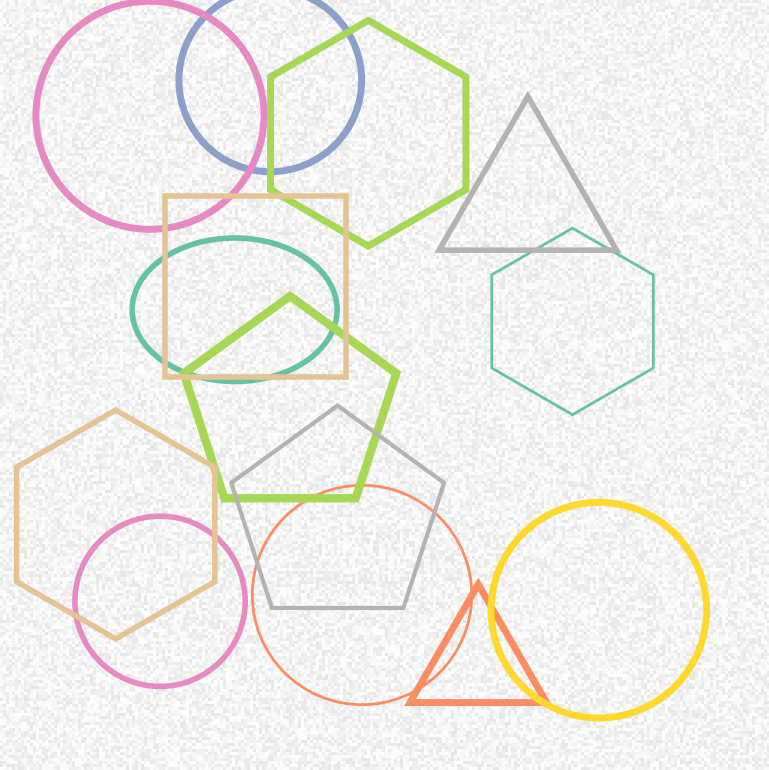[{"shape": "hexagon", "thickness": 1, "radius": 0.61, "center": [0.744, 0.583]}, {"shape": "oval", "thickness": 2, "radius": 0.67, "center": [0.305, 0.598]}, {"shape": "triangle", "thickness": 2.5, "radius": 0.51, "center": [0.621, 0.139]}, {"shape": "circle", "thickness": 1, "radius": 0.71, "center": [0.47, 0.227]}, {"shape": "circle", "thickness": 2.5, "radius": 0.59, "center": [0.351, 0.896]}, {"shape": "circle", "thickness": 2.5, "radius": 0.74, "center": [0.195, 0.85]}, {"shape": "circle", "thickness": 2, "radius": 0.55, "center": [0.208, 0.219]}, {"shape": "hexagon", "thickness": 2.5, "radius": 0.73, "center": [0.478, 0.827]}, {"shape": "pentagon", "thickness": 3, "radius": 0.73, "center": [0.377, 0.47]}, {"shape": "circle", "thickness": 2.5, "radius": 0.7, "center": [0.778, 0.208]}, {"shape": "square", "thickness": 2, "radius": 0.59, "center": [0.332, 0.628]}, {"shape": "hexagon", "thickness": 2, "radius": 0.74, "center": [0.15, 0.319]}, {"shape": "triangle", "thickness": 2, "radius": 0.67, "center": [0.686, 0.742]}, {"shape": "pentagon", "thickness": 1.5, "radius": 0.73, "center": [0.439, 0.328]}]